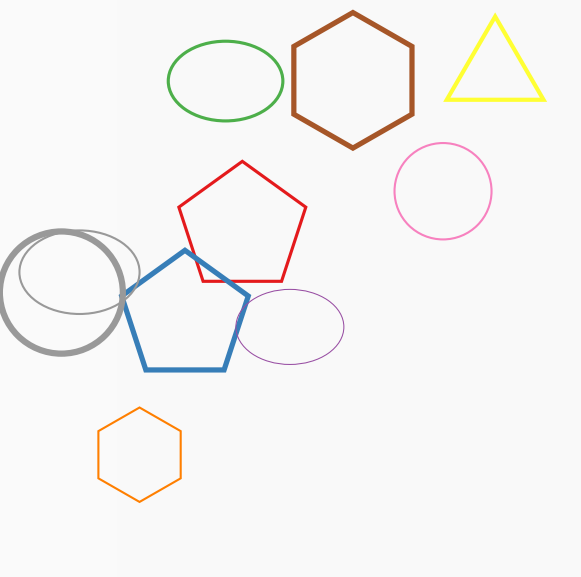[{"shape": "pentagon", "thickness": 1.5, "radius": 0.57, "center": [0.417, 0.605]}, {"shape": "pentagon", "thickness": 2.5, "radius": 0.57, "center": [0.318, 0.451]}, {"shape": "oval", "thickness": 1.5, "radius": 0.49, "center": [0.388, 0.859]}, {"shape": "oval", "thickness": 0.5, "radius": 0.46, "center": [0.499, 0.433]}, {"shape": "hexagon", "thickness": 1, "radius": 0.41, "center": [0.24, 0.212]}, {"shape": "triangle", "thickness": 2, "radius": 0.48, "center": [0.852, 0.874]}, {"shape": "hexagon", "thickness": 2.5, "radius": 0.59, "center": [0.607, 0.86]}, {"shape": "circle", "thickness": 1, "radius": 0.42, "center": [0.762, 0.668]}, {"shape": "oval", "thickness": 1, "radius": 0.52, "center": [0.137, 0.528]}, {"shape": "circle", "thickness": 3, "radius": 0.53, "center": [0.106, 0.493]}]